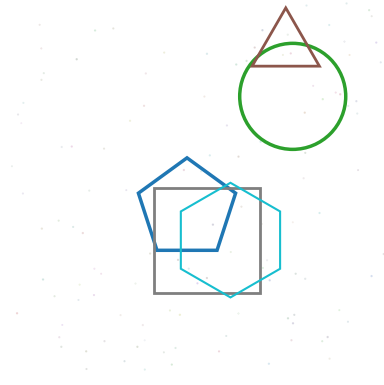[{"shape": "pentagon", "thickness": 2.5, "radius": 0.66, "center": [0.486, 0.457]}, {"shape": "circle", "thickness": 2.5, "radius": 0.69, "center": [0.76, 0.75]}, {"shape": "triangle", "thickness": 2, "radius": 0.5, "center": [0.742, 0.879]}, {"shape": "square", "thickness": 2, "radius": 0.68, "center": [0.538, 0.376]}, {"shape": "hexagon", "thickness": 1.5, "radius": 0.74, "center": [0.599, 0.376]}]